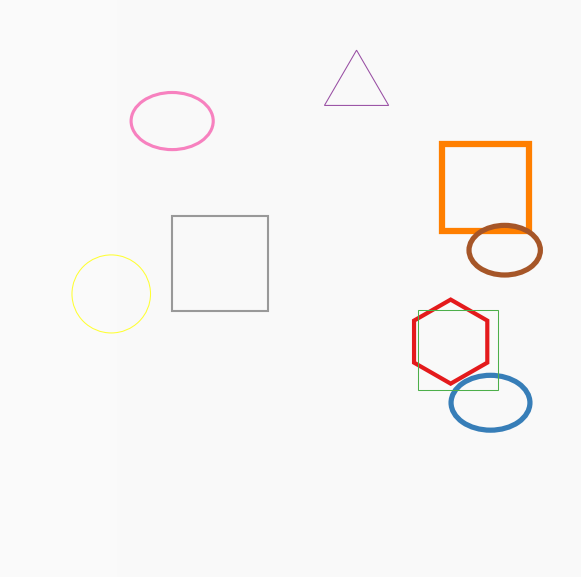[{"shape": "hexagon", "thickness": 2, "radius": 0.36, "center": [0.775, 0.408]}, {"shape": "oval", "thickness": 2.5, "radius": 0.34, "center": [0.844, 0.302]}, {"shape": "square", "thickness": 0.5, "radius": 0.35, "center": [0.788, 0.392]}, {"shape": "triangle", "thickness": 0.5, "radius": 0.32, "center": [0.613, 0.848]}, {"shape": "square", "thickness": 3, "radius": 0.37, "center": [0.835, 0.675]}, {"shape": "circle", "thickness": 0.5, "radius": 0.34, "center": [0.191, 0.49]}, {"shape": "oval", "thickness": 2.5, "radius": 0.31, "center": [0.868, 0.566]}, {"shape": "oval", "thickness": 1.5, "radius": 0.35, "center": [0.296, 0.79]}, {"shape": "square", "thickness": 1, "radius": 0.41, "center": [0.378, 0.542]}]